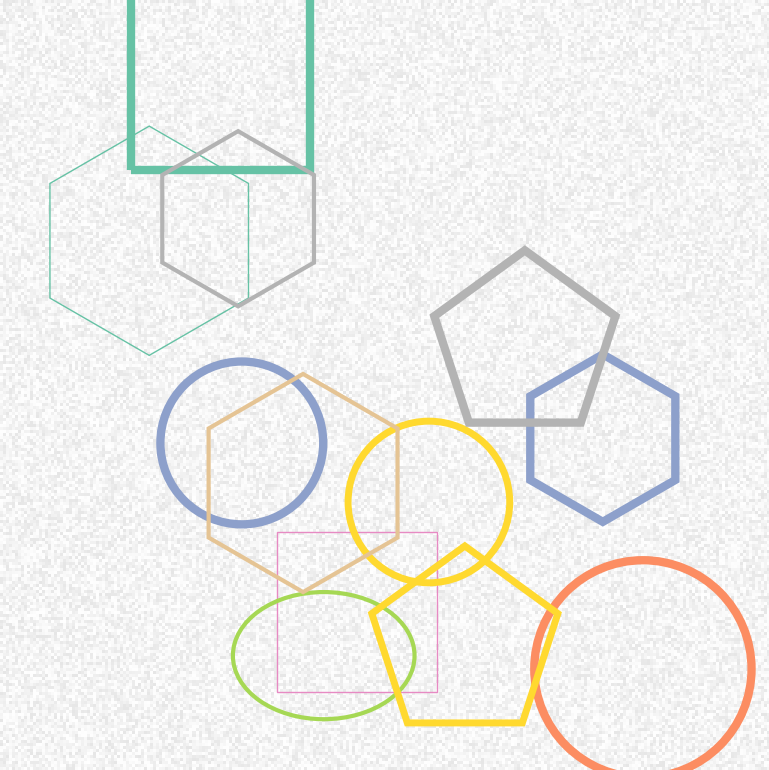[{"shape": "square", "thickness": 3, "radius": 0.58, "center": [0.286, 0.896]}, {"shape": "hexagon", "thickness": 0.5, "radius": 0.74, "center": [0.194, 0.687]}, {"shape": "circle", "thickness": 3, "radius": 0.71, "center": [0.835, 0.131]}, {"shape": "hexagon", "thickness": 3, "radius": 0.54, "center": [0.783, 0.431]}, {"shape": "circle", "thickness": 3, "radius": 0.53, "center": [0.314, 0.425]}, {"shape": "square", "thickness": 0.5, "radius": 0.52, "center": [0.463, 0.205]}, {"shape": "oval", "thickness": 1.5, "radius": 0.59, "center": [0.42, 0.149]}, {"shape": "circle", "thickness": 2.5, "radius": 0.52, "center": [0.557, 0.348]}, {"shape": "pentagon", "thickness": 2.5, "radius": 0.64, "center": [0.604, 0.164]}, {"shape": "hexagon", "thickness": 1.5, "radius": 0.71, "center": [0.394, 0.373]}, {"shape": "hexagon", "thickness": 1.5, "radius": 0.57, "center": [0.309, 0.716]}, {"shape": "pentagon", "thickness": 3, "radius": 0.62, "center": [0.682, 0.551]}]